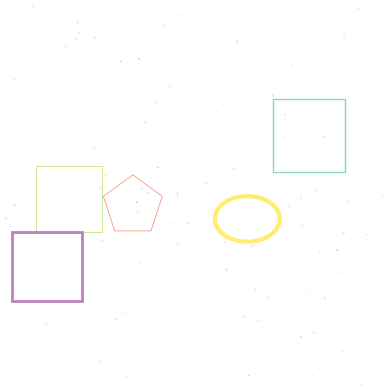[{"shape": "square", "thickness": 1, "radius": 0.47, "center": [0.803, 0.648]}, {"shape": "pentagon", "thickness": 0.5, "radius": 0.4, "center": [0.345, 0.465]}, {"shape": "square", "thickness": 0.5, "radius": 0.43, "center": [0.179, 0.484]}, {"shape": "square", "thickness": 2, "radius": 0.45, "center": [0.122, 0.308]}, {"shape": "oval", "thickness": 3, "radius": 0.42, "center": [0.642, 0.431]}]